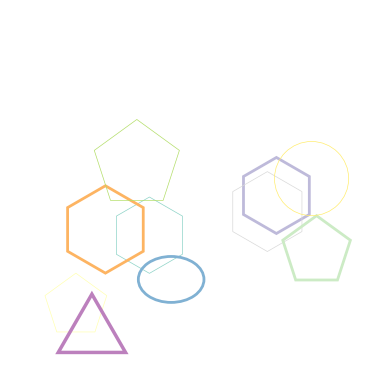[{"shape": "hexagon", "thickness": 0.5, "radius": 0.5, "center": [0.388, 0.389]}, {"shape": "pentagon", "thickness": 0.5, "radius": 0.42, "center": [0.197, 0.206]}, {"shape": "hexagon", "thickness": 2, "radius": 0.49, "center": [0.718, 0.492]}, {"shape": "oval", "thickness": 2, "radius": 0.43, "center": [0.445, 0.274]}, {"shape": "hexagon", "thickness": 2, "radius": 0.57, "center": [0.274, 0.404]}, {"shape": "pentagon", "thickness": 0.5, "radius": 0.58, "center": [0.355, 0.573]}, {"shape": "hexagon", "thickness": 0.5, "radius": 0.52, "center": [0.694, 0.45]}, {"shape": "triangle", "thickness": 2.5, "radius": 0.5, "center": [0.239, 0.135]}, {"shape": "pentagon", "thickness": 2, "radius": 0.46, "center": [0.822, 0.347]}, {"shape": "circle", "thickness": 0.5, "radius": 0.48, "center": [0.809, 0.536]}]